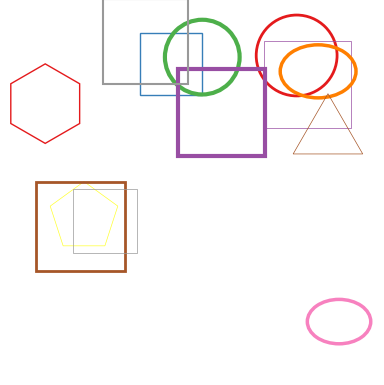[{"shape": "circle", "thickness": 2, "radius": 0.53, "center": [0.771, 0.856]}, {"shape": "hexagon", "thickness": 1, "radius": 0.52, "center": [0.117, 0.731]}, {"shape": "square", "thickness": 1, "radius": 0.4, "center": [0.444, 0.833]}, {"shape": "circle", "thickness": 3, "radius": 0.49, "center": [0.525, 0.852]}, {"shape": "square", "thickness": 0.5, "radius": 0.57, "center": [0.799, 0.78]}, {"shape": "square", "thickness": 3, "radius": 0.56, "center": [0.575, 0.708]}, {"shape": "oval", "thickness": 2.5, "radius": 0.49, "center": [0.826, 0.815]}, {"shape": "pentagon", "thickness": 0.5, "radius": 0.46, "center": [0.218, 0.436]}, {"shape": "triangle", "thickness": 0.5, "radius": 0.52, "center": [0.852, 0.652]}, {"shape": "square", "thickness": 2, "radius": 0.58, "center": [0.21, 0.413]}, {"shape": "oval", "thickness": 2.5, "radius": 0.41, "center": [0.881, 0.165]}, {"shape": "square", "thickness": 0.5, "radius": 0.41, "center": [0.273, 0.426]}, {"shape": "square", "thickness": 1.5, "radius": 0.55, "center": [0.378, 0.892]}]